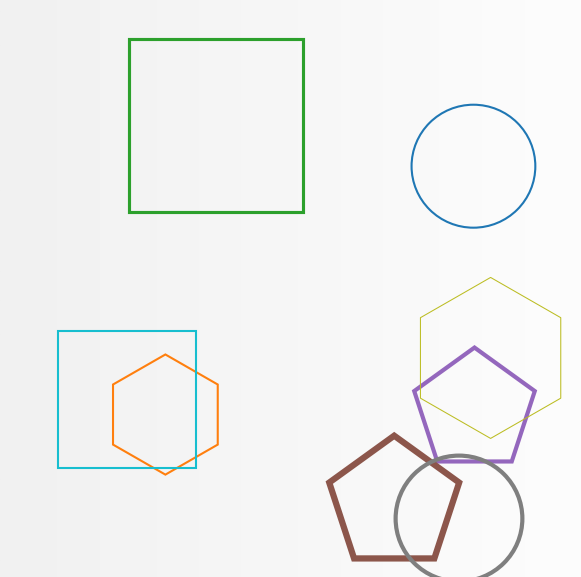[{"shape": "circle", "thickness": 1, "radius": 0.53, "center": [0.815, 0.711]}, {"shape": "hexagon", "thickness": 1, "radius": 0.52, "center": [0.285, 0.281]}, {"shape": "square", "thickness": 1.5, "radius": 0.75, "center": [0.371, 0.782]}, {"shape": "pentagon", "thickness": 2, "radius": 0.55, "center": [0.816, 0.288]}, {"shape": "pentagon", "thickness": 3, "radius": 0.59, "center": [0.678, 0.127]}, {"shape": "circle", "thickness": 2, "radius": 0.55, "center": [0.79, 0.101]}, {"shape": "hexagon", "thickness": 0.5, "radius": 0.7, "center": [0.844, 0.379]}, {"shape": "square", "thickness": 1, "radius": 0.59, "center": [0.218, 0.308]}]